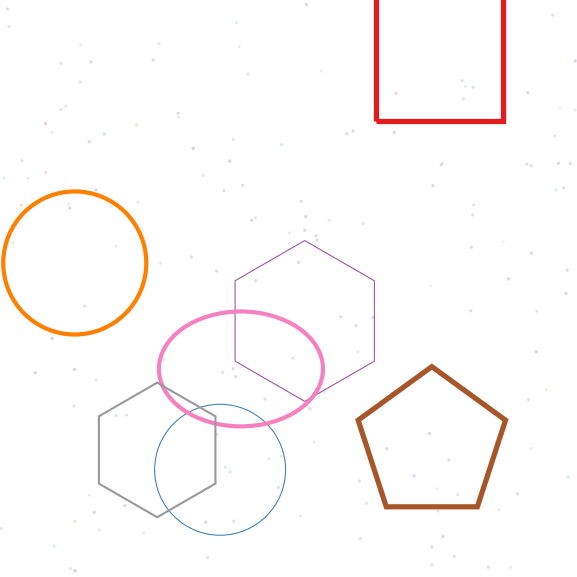[{"shape": "square", "thickness": 2.5, "radius": 0.55, "center": [0.761, 0.899]}, {"shape": "circle", "thickness": 0.5, "radius": 0.57, "center": [0.381, 0.186]}, {"shape": "hexagon", "thickness": 0.5, "radius": 0.7, "center": [0.528, 0.443]}, {"shape": "circle", "thickness": 2, "radius": 0.62, "center": [0.129, 0.544]}, {"shape": "pentagon", "thickness": 2.5, "radius": 0.67, "center": [0.748, 0.23]}, {"shape": "oval", "thickness": 2, "radius": 0.71, "center": [0.417, 0.36]}, {"shape": "hexagon", "thickness": 1, "radius": 0.58, "center": [0.272, 0.22]}]